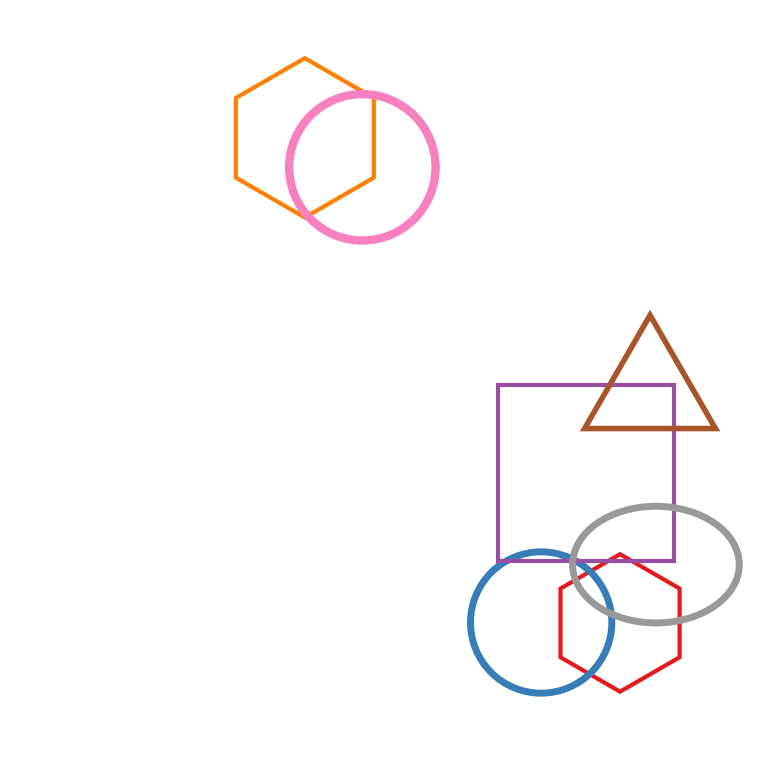[{"shape": "hexagon", "thickness": 1.5, "radius": 0.45, "center": [0.805, 0.191]}, {"shape": "circle", "thickness": 2.5, "radius": 0.46, "center": [0.703, 0.192]}, {"shape": "square", "thickness": 1.5, "radius": 0.57, "center": [0.761, 0.385]}, {"shape": "hexagon", "thickness": 1.5, "radius": 0.52, "center": [0.396, 0.821]}, {"shape": "triangle", "thickness": 2, "radius": 0.49, "center": [0.844, 0.493]}, {"shape": "circle", "thickness": 3, "radius": 0.48, "center": [0.471, 0.783]}, {"shape": "oval", "thickness": 2.5, "radius": 0.54, "center": [0.852, 0.267]}]